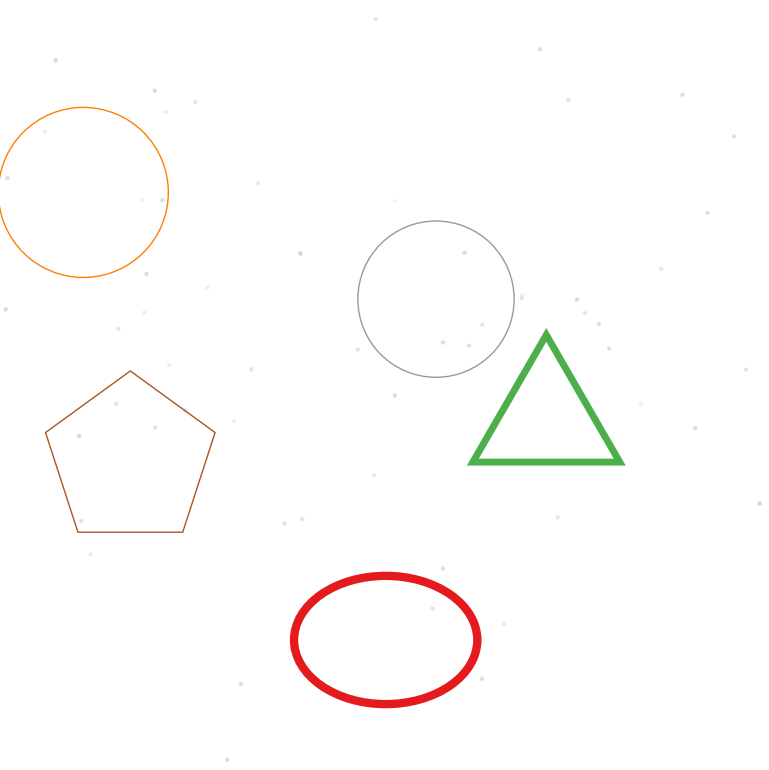[{"shape": "oval", "thickness": 3, "radius": 0.6, "center": [0.501, 0.169]}, {"shape": "triangle", "thickness": 2.5, "radius": 0.55, "center": [0.709, 0.455]}, {"shape": "circle", "thickness": 0.5, "radius": 0.55, "center": [0.108, 0.75]}, {"shape": "pentagon", "thickness": 0.5, "radius": 0.58, "center": [0.169, 0.402]}, {"shape": "circle", "thickness": 0.5, "radius": 0.51, "center": [0.566, 0.611]}]